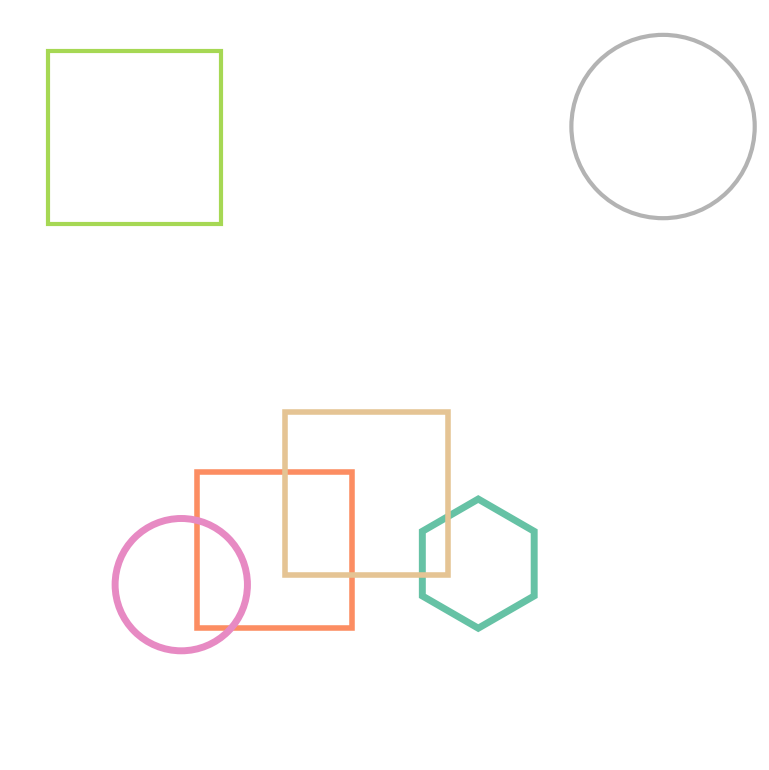[{"shape": "hexagon", "thickness": 2.5, "radius": 0.42, "center": [0.621, 0.268]}, {"shape": "square", "thickness": 2, "radius": 0.5, "center": [0.357, 0.286]}, {"shape": "circle", "thickness": 2.5, "radius": 0.43, "center": [0.235, 0.241]}, {"shape": "square", "thickness": 1.5, "radius": 0.56, "center": [0.175, 0.822]}, {"shape": "square", "thickness": 2, "radius": 0.53, "center": [0.476, 0.359]}, {"shape": "circle", "thickness": 1.5, "radius": 0.6, "center": [0.861, 0.836]}]